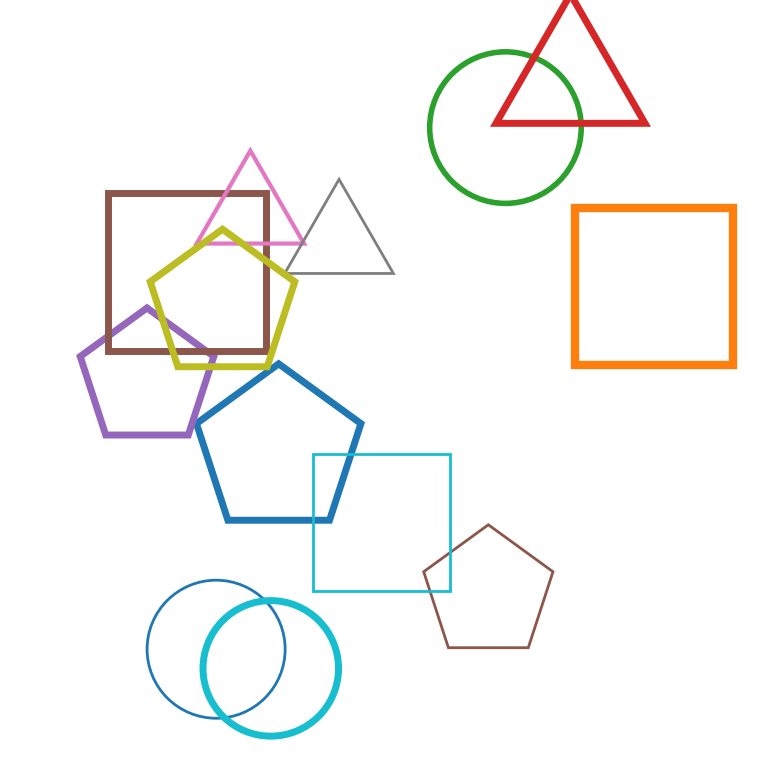[{"shape": "circle", "thickness": 1, "radius": 0.45, "center": [0.281, 0.157]}, {"shape": "pentagon", "thickness": 2.5, "radius": 0.56, "center": [0.362, 0.415]}, {"shape": "square", "thickness": 3, "radius": 0.51, "center": [0.849, 0.628]}, {"shape": "circle", "thickness": 2, "radius": 0.49, "center": [0.656, 0.834]}, {"shape": "triangle", "thickness": 2.5, "radius": 0.56, "center": [0.741, 0.896]}, {"shape": "pentagon", "thickness": 2.5, "radius": 0.46, "center": [0.191, 0.509]}, {"shape": "square", "thickness": 2.5, "radius": 0.51, "center": [0.242, 0.647]}, {"shape": "pentagon", "thickness": 1, "radius": 0.44, "center": [0.634, 0.23]}, {"shape": "triangle", "thickness": 1.5, "radius": 0.4, "center": [0.325, 0.724]}, {"shape": "triangle", "thickness": 1, "radius": 0.41, "center": [0.44, 0.686]}, {"shape": "pentagon", "thickness": 2.5, "radius": 0.49, "center": [0.289, 0.604]}, {"shape": "square", "thickness": 1, "radius": 0.44, "center": [0.495, 0.321]}, {"shape": "circle", "thickness": 2.5, "radius": 0.44, "center": [0.352, 0.132]}]